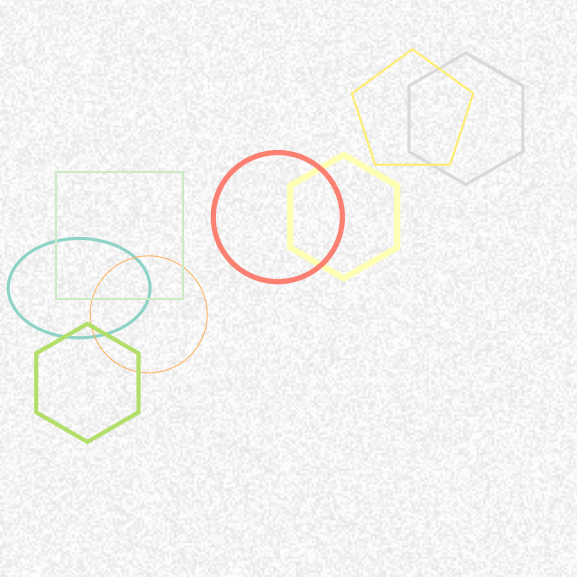[{"shape": "oval", "thickness": 1.5, "radius": 0.61, "center": [0.137, 0.5]}, {"shape": "hexagon", "thickness": 3, "radius": 0.53, "center": [0.595, 0.624]}, {"shape": "circle", "thickness": 2.5, "radius": 0.56, "center": [0.481, 0.623]}, {"shape": "circle", "thickness": 0.5, "radius": 0.51, "center": [0.258, 0.455]}, {"shape": "hexagon", "thickness": 2, "radius": 0.51, "center": [0.151, 0.336]}, {"shape": "hexagon", "thickness": 1.5, "radius": 0.57, "center": [0.807, 0.794]}, {"shape": "square", "thickness": 1, "radius": 0.55, "center": [0.207, 0.591]}, {"shape": "pentagon", "thickness": 1, "radius": 0.55, "center": [0.714, 0.803]}]